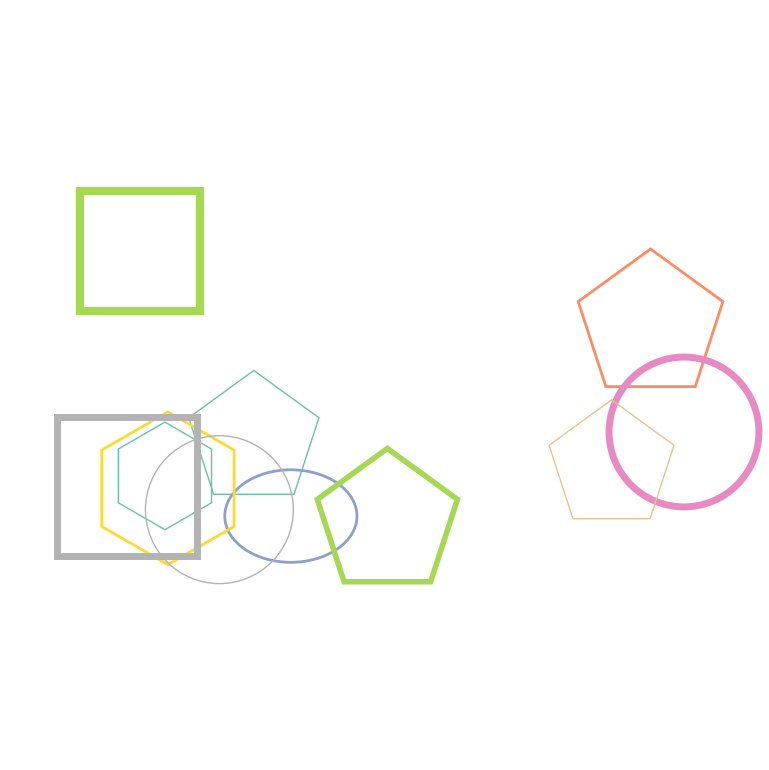[{"shape": "hexagon", "thickness": 0.5, "radius": 0.35, "center": [0.214, 0.382]}, {"shape": "pentagon", "thickness": 0.5, "radius": 0.44, "center": [0.33, 0.43]}, {"shape": "pentagon", "thickness": 1, "radius": 0.49, "center": [0.845, 0.578]}, {"shape": "oval", "thickness": 1, "radius": 0.43, "center": [0.378, 0.33]}, {"shape": "circle", "thickness": 2.5, "radius": 0.49, "center": [0.888, 0.439]}, {"shape": "pentagon", "thickness": 2, "radius": 0.48, "center": [0.503, 0.322]}, {"shape": "square", "thickness": 3, "radius": 0.39, "center": [0.182, 0.674]}, {"shape": "hexagon", "thickness": 1, "radius": 0.5, "center": [0.218, 0.366]}, {"shape": "pentagon", "thickness": 0.5, "radius": 0.43, "center": [0.794, 0.395]}, {"shape": "circle", "thickness": 0.5, "radius": 0.48, "center": [0.285, 0.338]}, {"shape": "square", "thickness": 2.5, "radius": 0.45, "center": [0.165, 0.368]}]